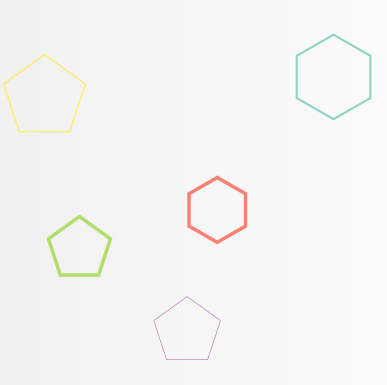[{"shape": "hexagon", "thickness": 1.5, "radius": 0.55, "center": [0.861, 0.8]}, {"shape": "hexagon", "thickness": 2.5, "radius": 0.42, "center": [0.561, 0.455]}, {"shape": "pentagon", "thickness": 2.5, "radius": 0.42, "center": [0.205, 0.354]}, {"shape": "pentagon", "thickness": 0.5, "radius": 0.45, "center": [0.483, 0.139]}, {"shape": "pentagon", "thickness": 1, "radius": 0.55, "center": [0.115, 0.747]}]